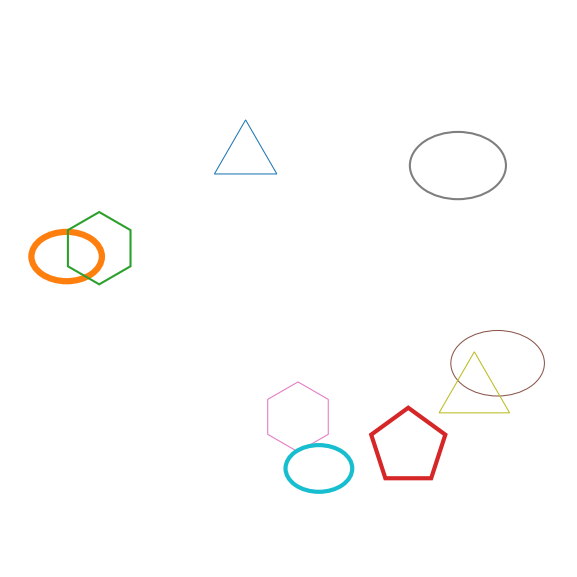[{"shape": "triangle", "thickness": 0.5, "radius": 0.31, "center": [0.425, 0.729]}, {"shape": "oval", "thickness": 3, "radius": 0.31, "center": [0.115, 0.555]}, {"shape": "hexagon", "thickness": 1, "radius": 0.31, "center": [0.172, 0.569]}, {"shape": "pentagon", "thickness": 2, "radius": 0.34, "center": [0.707, 0.226]}, {"shape": "oval", "thickness": 0.5, "radius": 0.41, "center": [0.862, 0.37]}, {"shape": "hexagon", "thickness": 0.5, "radius": 0.3, "center": [0.516, 0.277]}, {"shape": "oval", "thickness": 1, "radius": 0.42, "center": [0.793, 0.712]}, {"shape": "triangle", "thickness": 0.5, "radius": 0.35, "center": [0.821, 0.319]}, {"shape": "oval", "thickness": 2, "radius": 0.29, "center": [0.552, 0.188]}]